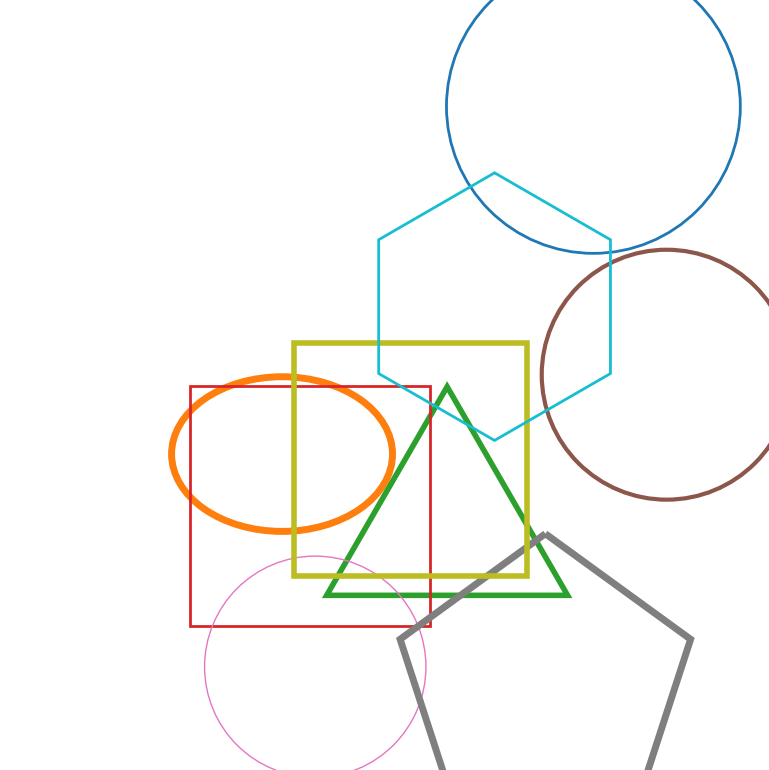[{"shape": "circle", "thickness": 1, "radius": 0.95, "center": [0.771, 0.862]}, {"shape": "oval", "thickness": 2.5, "radius": 0.72, "center": [0.366, 0.41]}, {"shape": "triangle", "thickness": 2, "radius": 0.9, "center": [0.581, 0.317]}, {"shape": "square", "thickness": 1, "radius": 0.78, "center": [0.403, 0.343]}, {"shape": "circle", "thickness": 1.5, "radius": 0.81, "center": [0.866, 0.513]}, {"shape": "circle", "thickness": 0.5, "radius": 0.72, "center": [0.409, 0.134]}, {"shape": "pentagon", "thickness": 2.5, "radius": 0.99, "center": [0.708, 0.108]}, {"shape": "square", "thickness": 2, "radius": 0.76, "center": [0.533, 0.404]}, {"shape": "hexagon", "thickness": 1, "radius": 0.87, "center": [0.642, 0.602]}]